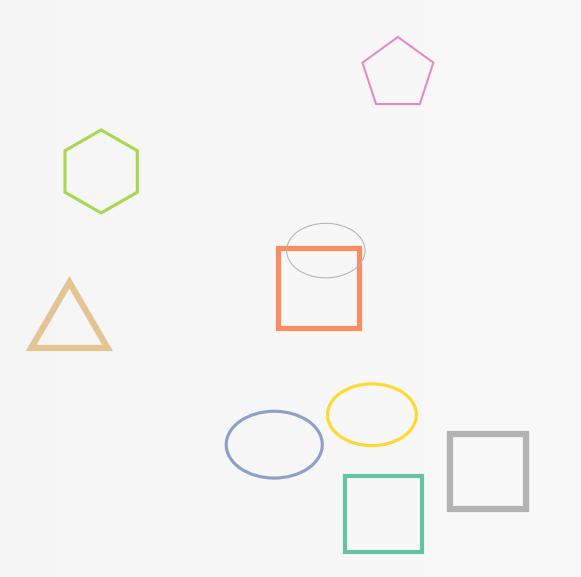[{"shape": "square", "thickness": 2, "radius": 0.33, "center": [0.66, 0.109]}, {"shape": "square", "thickness": 2.5, "radius": 0.35, "center": [0.549, 0.501]}, {"shape": "oval", "thickness": 1.5, "radius": 0.41, "center": [0.472, 0.229]}, {"shape": "pentagon", "thickness": 1, "radius": 0.32, "center": [0.685, 0.871]}, {"shape": "hexagon", "thickness": 1.5, "radius": 0.36, "center": [0.174, 0.702]}, {"shape": "oval", "thickness": 1.5, "radius": 0.38, "center": [0.64, 0.281]}, {"shape": "triangle", "thickness": 3, "radius": 0.38, "center": [0.119, 0.435]}, {"shape": "oval", "thickness": 0.5, "radius": 0.34, "center": [0.561, 0.565]}, {"shape": "square", "thickness": 3, "radius": 0.33, "center": [0.84, 0.183]}]